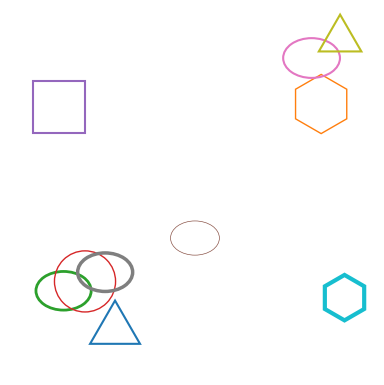[{"shape": "triangle", "thickness": 1.5, "radius": 0.37, "center": [0.299, 0.144]}, {"shape": "hexagon", "thickness": 1, "radius": 0.38, "center": [0.834, 0.73]}, {"shape": "oval", "thickness": 2, "radius": 0.36, "center": [0.165, 0.245]}, {"shape": "circle", "thickness": 1, "radius": 0.4, "center": [0.221, 0.269]}, {"shape": "square", "thickness": 1.5, "radius": 0.34, "center": [0.154, 0.723]}, {"shape": "oval", "thickness": 0.5, "radius": 0.32, "center": [0.506, 0.382]}, {"shape": "oval", "thickness": 1.5, "radius": 0.37, "center": [0.809, 0.849]}, {"shape": "oval", "thickness": 2.5, "radius": 0.36, "center": [0.273, 0.293]}, {"shape": "triangle", "thickness": 1.5, "radius": 0.32, "center": [0.883, 0.898]}, {"shape": "hexagon", "thickness": 3, "radius": 0.29, "center": [0.895, 0.227]}]